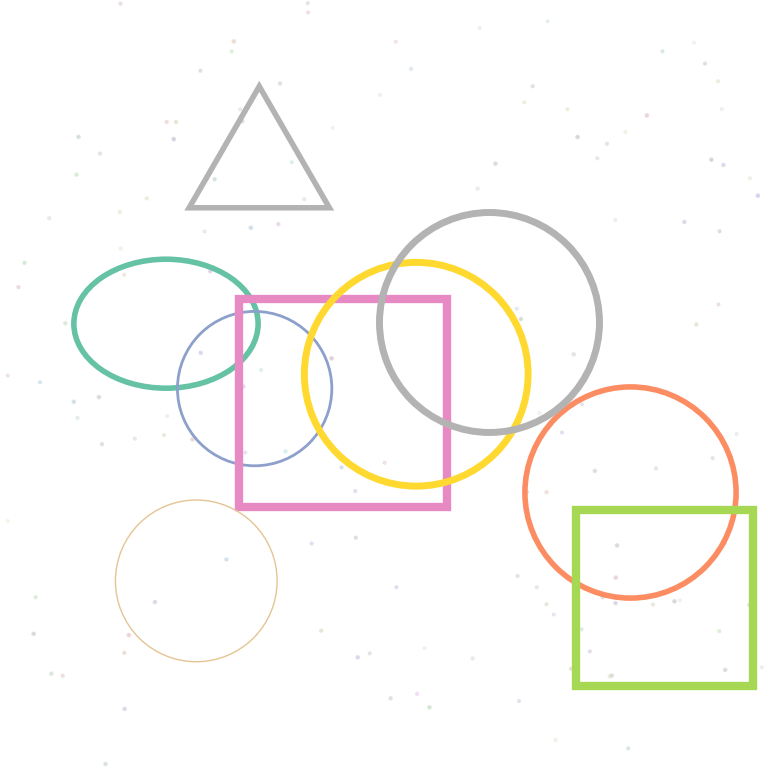[{"shape": "oval", "thickness": 2, "radius": 0.6, "center": [0.216, 0.58]}, {"shape": "circle", "thickness": 2, "radius": 0.69, "center": [0.819, 0.36]}, {"shape": "circle", "thickness": 1, "radius": 0.5, "center": [0.331, 0.495]}, {"shape": "square", "thickness": 3, "radius": 0.68, "center": [0.445, 0.476]}, {"shape": "square", "thickness": 3, "radius": 0.57, "center": [0.863, 0.224]}, {"shape": "circle", "thickness": 2.5, "radius": 0.73, "center": [0.541, 0.514]}, {"shape": "circle", "thickness": 0.5, "radius": 0.53, "center": [0.255, 0.246]}, {"shape": "circle", "thickness": 2.5, "radius": 0.71, "center": [0.636, 0.581]}, {"shape": "triangle", "thickness": 2, "radius": 0.53, "center": [0.337, 0.783]}]